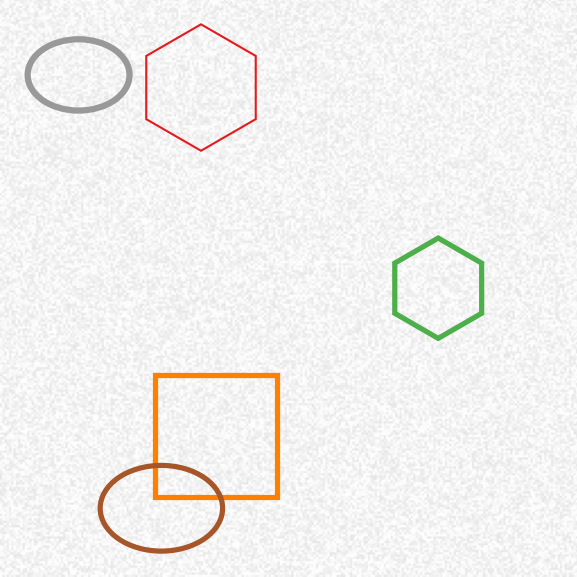[{"shape": "hexagon", "thickness": 1, "radius": 0.55, "center": [0.348, 0.848]}, {"shape": "hexagon", "thickness": 2.5, "radius": 0.43, "center": [0.759, 0.5]}, {"shape": "square", "thickness": 2.5, "radius": 0.53, "center": [0.374, 0.245]}, {"shape": "oval", "thickness": 2.5, "radius": 0.53, "center": [0.279, 0.119]}, {"shape": "oval", "thickness": 3, "radius": 0.44, "center": [0.136, 0.869]}]